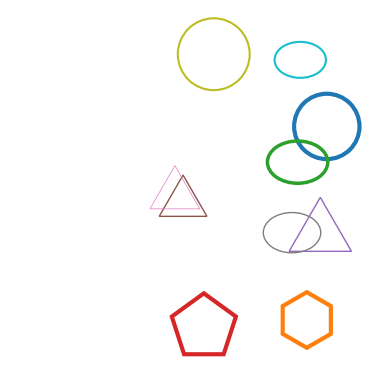[{"shape": "circle", "thickness": 3, "radius": 0.42, "center": [0.849, 0.672]}, {"shape": "hexagon", "thickness": 3, "radius": 0.36, "center": [0.797, 0.169]}, {"shape": "oval", "thickness": 2.5, "radius": 0.39, "center": [0.773, 0.579]}, {"shape": "pentagon", "thickness": 3, "radius": 0.44, "center": [0.53, 0.151]}, {"shape": "triangle", "thickness": 1, "radius": 0.47, "center": [0.832, 0.394]}, {"shape": "triangle", "thickness": 1, "radius": 0.36, "center": [0.476, 0.474]}, {"shape": "triangle", "thickness": 0.5, "radius": 0.37, "center": [0.454, 0.495]}, {"shape": "oval", "thickness": 1, "radius": 0.37, "center": [0.759, 0.396]}, {"shape": "circle", "thickness": 1.5, "radius": 0.47, "center": [0.555, 0.859]}, {"shape": "oval", "thickness": 1.5, "radius": 0.33, "center": [0.78, 0.845]}]